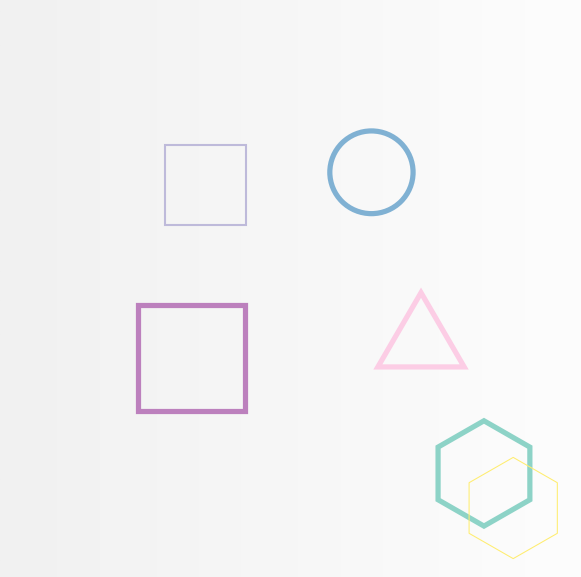[{"shape": "hexagon", "thickness": 2.5, "radius": 0.46, "center": [0.833, 0.179]}, {"shape": "square", "thickness": 1, "radius": 0.35, "center": [0.353, 0.679]}, {"shape": "circle", "thickness": 2.5, "radius": 0.36, "center": [0.639, 0.701]}, {"shape": "triangle", "thickness": 2.5, "radius": 0.43, "center": [0.724, 0.407]}, {"shape": "square", "thickness": 2.5, "radius": 0.46, "center": [0.329, 0.379]}, {"shape": "hexagon", "thickness": 0.5, "radius": 0.44, "center": [0.883, 0.119]}]